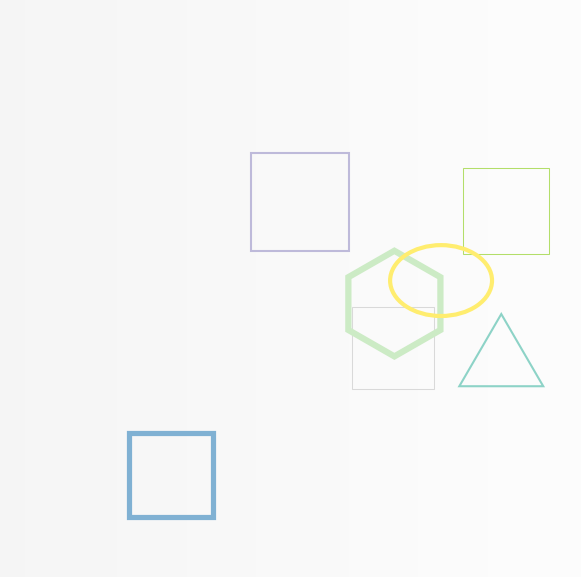[{"shape": "triangle", "thickness": 1, "radius": 0.42, "center": [0.862, 0.372]}, {"shape": "square", "thickness": 1, "radius": 0.42, "center": [0.516, 0.65]}, {"shape": "square", "thickness": 2.5, "radius": 0.36, "center": [0.294, 0.177]}, {"shape": "square", "thickness": 0.5, "radius": 0.37, "center": [0.87, 0.634]}, {"shape": "square", "thickness": 0.5, "radius": 0.35, "center": [0.676, 0.396]}, {"shape": "hexagon", "thickness": 3, "radius": 0.46, "center": [0.679, 0.473]}, {"shape": "oval", "thickness": 2, "radius": 0.44, "center": [0.759, 0.513]}]